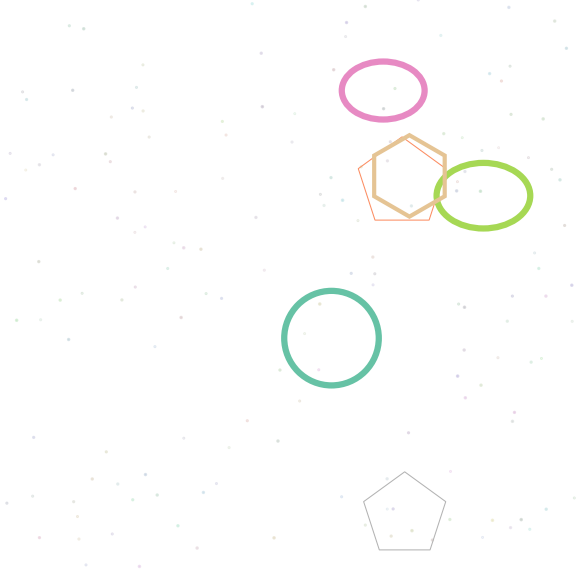[{"shape": "circle", "thickness": 3, "radius": 0.41, "center": [0.574, 0.414]}, {"shape": "pentagon", "thickness": 0.5, "radius": 0.4, "center": [0.696, 0.682]}, {"shape": "oval", "thickness": 3, "radius": 0.36, "center": [0.664, 0.842]}, {"shape": "oval", "thickness": 3, "radius": 0.41, "center": [0.837, 0.66]}, {"shape": "hexagon", "thickness": 2, "radius": 0.35, "center": [0.709, 0.695]}, {"shape": "pentagon", "thickness": 0.5, "radius": 0.37, "center": [0.701, 0.107]}]